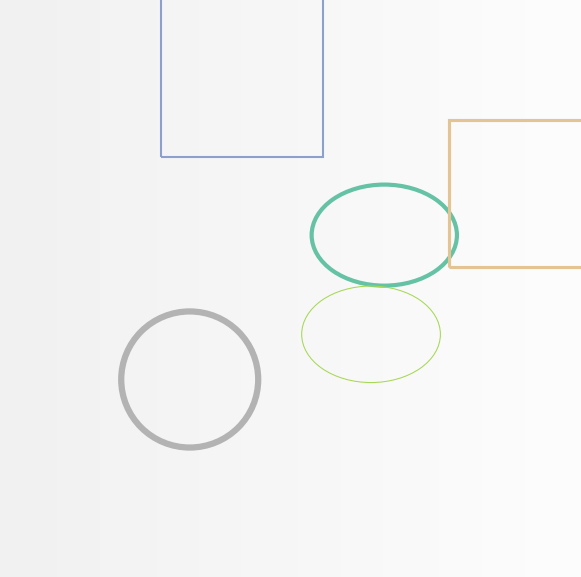[{"shape": "oval", "thickness": 2, "radius": 0.62, "center": [0.661, 0.592]}, {"shape": "square", "thickness": 1, "radius": 0.69, "center": [0.416, 0.866]}, {"shape": "oval", "thickness": 0.5, "radius": 0.6, "center": [0.638, 0.42]}, {"shape": "square", "thickness": 1.5, "radius": 0.63, "center": [0.899, 0.664]}, {"shape": "circle", "thickness": 3, "radius": 0.59, "center": [0.326, 0.342]}]